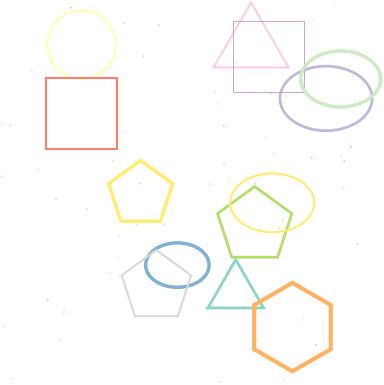[{"shape": "triangle", "thickness": 2, "radius": 0.42, "center": [0.612, 0.242]}, {"shape": "circle", "thickness": 1.5, "radius": 0.44, "center": [0.212, 0.884]}, {"shape": "oval", "thickness": 2, "radius": 0.6, "center": [0.847, 0.744]}, {"shape": "square", "thickness": 1.5, "radius": 0.46, "center": [0.211, 0.704]}, {"shape": "oval", "thickness": 2.5, "radius": 0.41, "center": [0.461, 0.311]}, {"shape": "hexagon", "thickness": 3, "radius": 0.57, "center": [0.76, 0.15]}, {"shape": "pentagon", "thickness": 2, "radius": 0.51, "center": [0.662, 0.414]}, {"shape": "triangle", "thickness": 1.5, "radius": 0.56, "center": [0.652, 0.881]}, {"shape": "pentagon", "thickness": 1.5, "radius": 0.47, "center": [0.406, 0.256]}, {"shape": "square", "thickness": 0.5, "radius": 0.46, "center": [0.698, 0.854]}, {"shape": "oval", "thickness": 2.5, "radius": 0.52, "center": [0.885, 0.795]}, {"shape": "pentagon", "thickness": 2.5, "radius": 0.44, "center": [0.365, 0.496]}, {"shape": "oval", "thickness": 1.5, "radius": 0.54, "center": [0.707, 0.473]}]